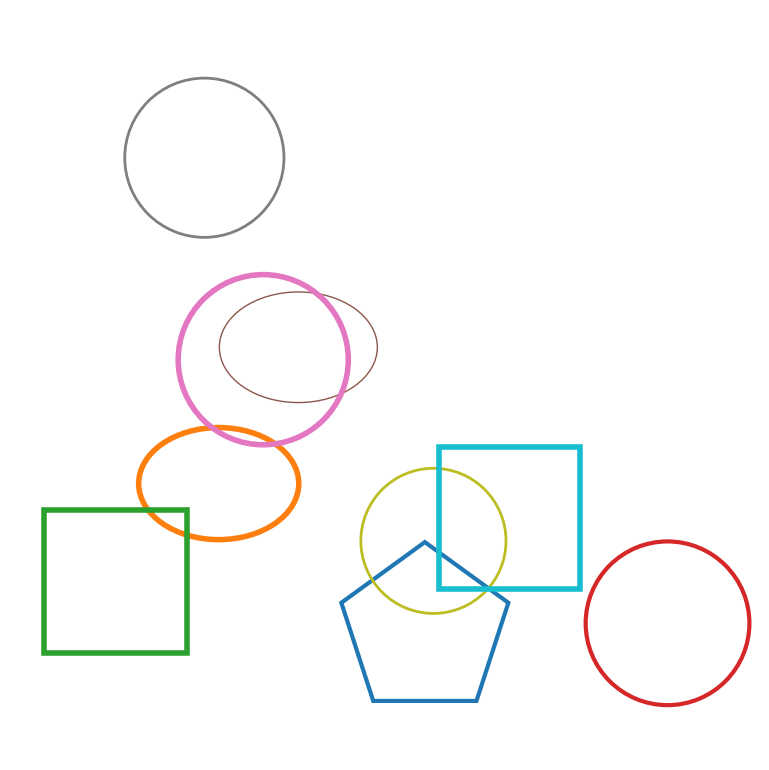[{"shape": "pentagon", "thickness": 1.5, "radius": 0.57, "center": [0.552, 0.182]}, {"shape": "oval", "thickness": 2, "radius": 0.52, "center": [0.284, 0.372]}, {"shape": "square", "thickness": 2, "radius": 0.46, "center": [0.15, 0.245]}, {"shape": "circle", "thickness": 1.5, "radius": 0.53, "center": [0.867, 0.191]}, {"shape": "oval", "thickness": 0.5, "radius": 0.51, "center": [0.387, 0.549]}, {"shape": "circle", "thickness": 2, "radius": 0.55, "center": [0.342, 0.533]}, {"shape": "circle", "thickness": 1, "radius": 0.52, "center": [0.265, 0.795]}, {"shape": "circle", "thickness": 1, "radius": 0.47, "center": [0.563, 0.298]}, {"shape": "square", "thickness": 2, "radius": 0.46, "center": [0.662, 0.328]}]